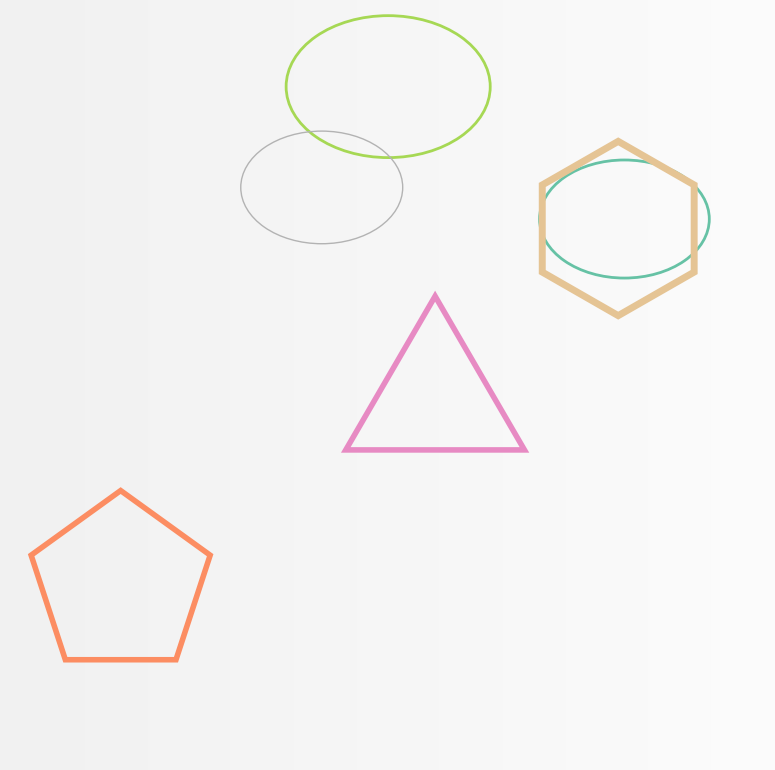[{"shape": "oval", "thickness": 1, "radius": 0.55, "center": [0.806, 0.716]}, {"shape": "pentagon", "thickness": 2, "radius": 0.61, "center": [0.156, 0.241]}, {"shape": "triangle", "thickness": 2, "radius": 0.67, "center": [0.561, 0.482]}, {"shape": "oval", "thickness": 1, "radius": 0.66, "center": [0.501, 0.887]}, {"shape": "hexagon", "thickness": 2.5, "radius": 0.57, "center": [0.798, 0.703]}, {"shape": "oval", "thickness": 0.5, "radius": 0.52, "center": [0.415, 0.757]}]